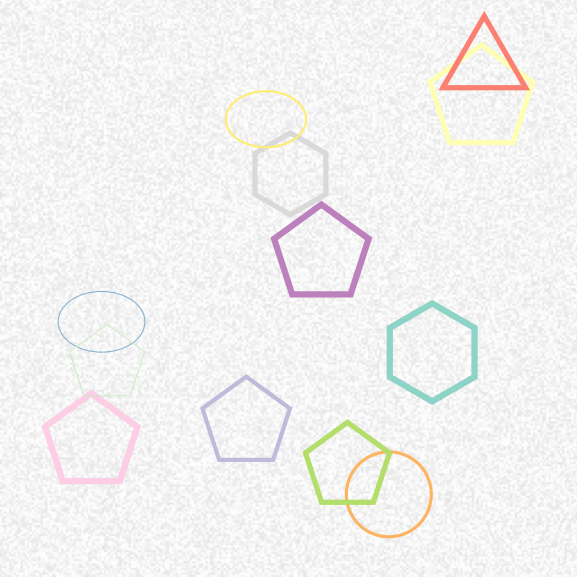[{"shape": "hexagon", "thickness": 3, "radius": 0.42, "center": [0.748, 0.389]}, {"shape": "pentagon", "thickness": 2.5, "radius": 0.47, "center": [0.833, 0.828]}, {"shape": "pentagon", "thickness": 2, "radius": 0.4, "center": [0.426, 0.267]}, {"shape": "triangle", "thickness": 2.5, "radius": 0.41, "center": [0.839, 0.889]}, {"shape": "oval", "thickness": 0.5, "radius": 0.38, "center": [0.176, 0.442]}, {"shape": "circle", "thickness": 1.5, "radius": 0.37, "center": [0.673, 0.143]}, {"shape": "pentagon", "thickness": 2.5, "radius": 0.38, "center": [0.602, 0.191]}, {"shape": "pentagon", "thickness": 3, "radius": 0.42, "center": [0.158, 0.234]}, {"shape": "hexagon", "thickness": 2.5, "radius": 0.35, "center": [0.503, 0.698]}, {"shape": "pentagon", "thickness": 3, "radius": 0.43, "center": [0.557, 0.559]}, {"shape": "pentagon", "thickness": 0.5, "radius": 0.34, "center": [0.185, 0.369]}, {"shape": "oval", "thickness": 1, "radius": 0.35, "center": [0.461, 0.793]}]